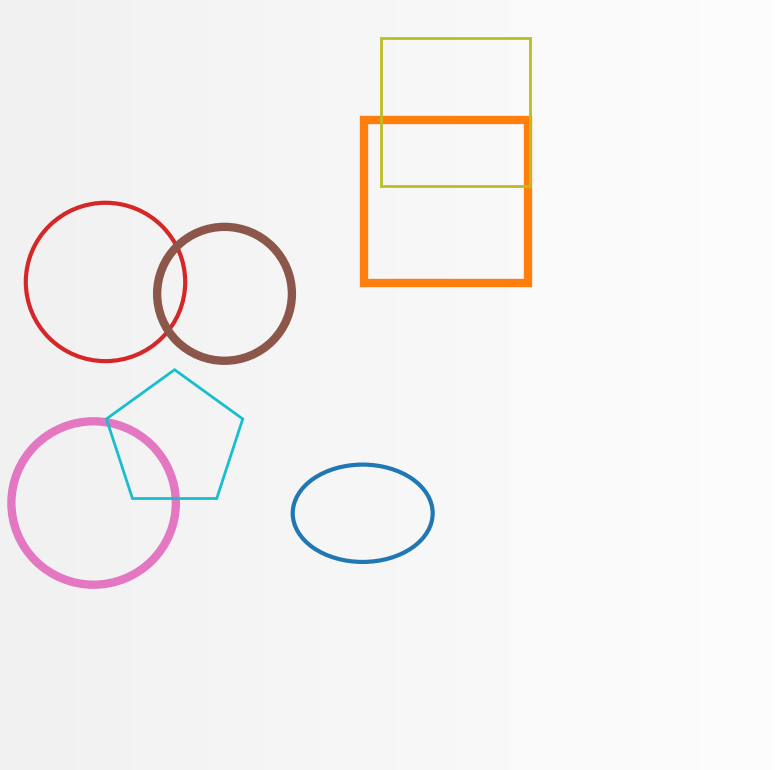[{"shape": "oval", "thickness": 1.5, "radius": 0.45, "center": [0.468, 0.333]}, {"shape": "square", "thickness": 3, "radius": 0.53, "center": [0.575, 0.738]}, {"shape": "circle", "thickness": 1.5, "radius": 0.51, "center": [0.136, 0.634]}, {"shape": "circle", "thickness": 3, "radius": 0.43, "center": [0.29, 0.618]}, {"shape": "circle", "thickness": 3, "radius": 0.53, "center": [0.121, 0.347]}, {"shape": "square", "thickness": 1, "radius": 0.48, "center": [0.587, 0.855]}, {"shape": "pentagon", "thickness": 1, "radius": 0.46, "center": [0.225, 0.427]}]